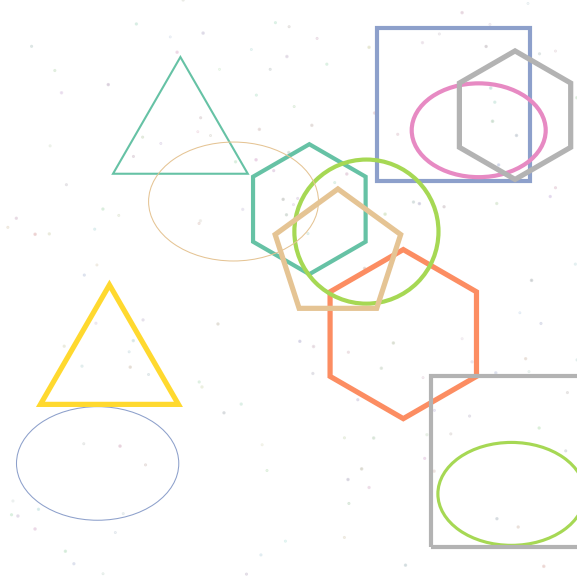[{"shape": "hexagon", "thickness": 2, "radius": 0.56, "center": [0.536, 0.637]}, {"shape": "triangle", "thickness": 1, "radius": 0.67, "center": [0.312, 0.766]}, {"shape": "hexagon", "thickness": 2.5, "radius": 0.73, "center": [0.698, 0.421]}, {"shape": "oval", "thickness": 0.5, "radius": 0.7, "center": [0.169, 0.197]}, {"shape": "square", "thickness": 2, "radius": 0.66, "center": [0.785, 0.818]}, {"shape": "oval", "thickness": 2, "radius": 0.58, "center": [0.829, 0.774]}, {"shape": "circle", "thickness": 2, "radius": 0.62, "center": [0.635, 0.598]}, {"shape": "oval", "thickness": 1.5, "radius": 0.64, "center": [0.886, 0.144]}, {"shape": "triangle", "thickness": 2.5, "radius": 0.69, "center": [0.19, 0.368]}, {"shape": "oval", "thickness": 0.5, "radius": 0.74, "center": [0.404, 0.65]}, {"shape": "pentagon", "thickness": 2.5, "radius": 0.57, "center": [0.585, 0.558]}, {"shape": "square", "thickness": 2, "radius": 0.74, "center": [0.895, 0.2]}, {"shape": "hexagon", "thickness": 2.5, "radius": 0.56, "center": [0.892, 0.8]}]